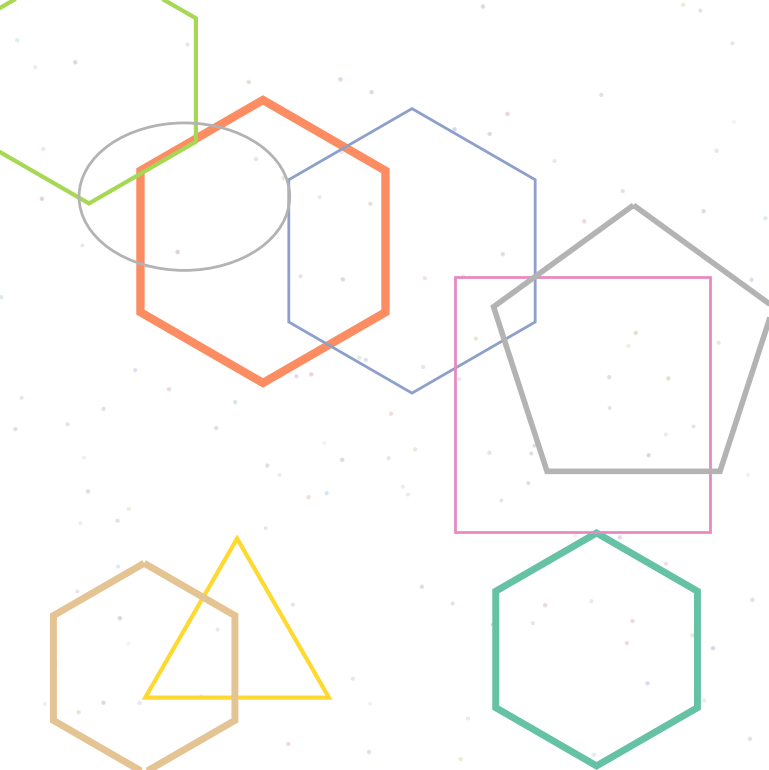[{"shape": "hexagon", "thickness": 2.5, "radius": 0.76, "center": [0.775, 0.157]}, {"shape": "hexagon", "thickness": 3, "radius": 0.92, "center": [0.342, 0.686]}, {"shape": "hexagon", "thickness": 1, "radius": 0.92, "center": [0.535, 0.674]}, {"shape": "square", "thickness": 1, "radius": 0.83, "center": [0.756, 0.475]}, {"shape": "hexagon", "thickness": 1.5, "radius": 0.8, "center": [0.116, 0.896]}, {"shape": "triangle", "thickness": 1.5, "radius": 0.69, "center": [0.308, 0.163]}, {"shape": "hexagon", "thickness": 2.5, "radius": 0.68, "center": [0.187, 0.132]}, {"shape": "oval", "thickness": 1, "radius": 0.68, "center": [0.239, 0.745]}, {"shape": "pentagon", "thickness": 2, "radius": 0.96, "center": [0.823, 0.542]}]